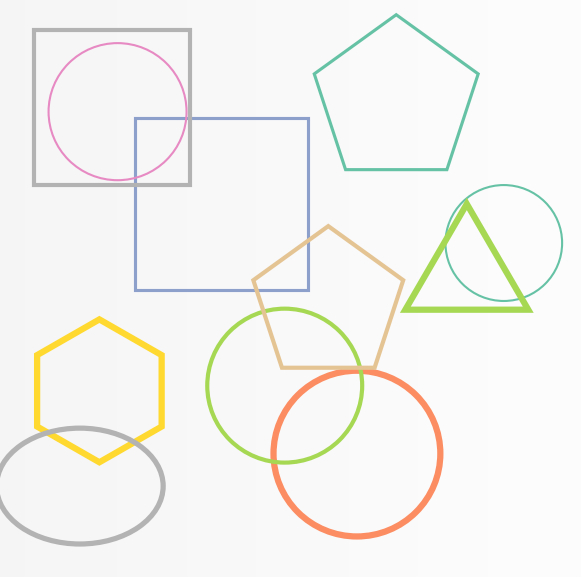[{"shape": "circle", "thickness": 1, "radius": 0.5, "center": [0.867, 0.578]}, {"shape": "pentagon", "thickness": 1.5, "radius": 0.74, "center": [0.682, 0.825]}, {"shape": "circle", "thickness": 3, "radius": 0.72, "center": [0.614, 0.214]}, {"shape": "square", "thickness": 1.5, "radius": 0.74, "center": [0.382, 0.646]}, {"shape": "circle", "thickness": 1, "radius": 0.59, "center": [0.202, 0.806]}, {"shape": "triangle", "thickness": 3, "radius": 0.61, "center": [0.803, 0.524]}, {"shape": "circle", "thickness": 2, "radius": 0.67, "center": [0.49, 0.331]}, {"shape": "hexagon", "thickness": 3, "radius": 0.62, "center": [0.171, 0.322]}, {"shape": "pentagon", "thickness": 2, "radius": 0.68, "center": [0.565, 0.472]}, {"shape": "square", "thickness": 2, "radius": 0.67, "center": [0.193, 0.812]}, {"shape": "oval", "thickness": 2.5, "radius": 0.72, "center": [0.137, 0.157]}]